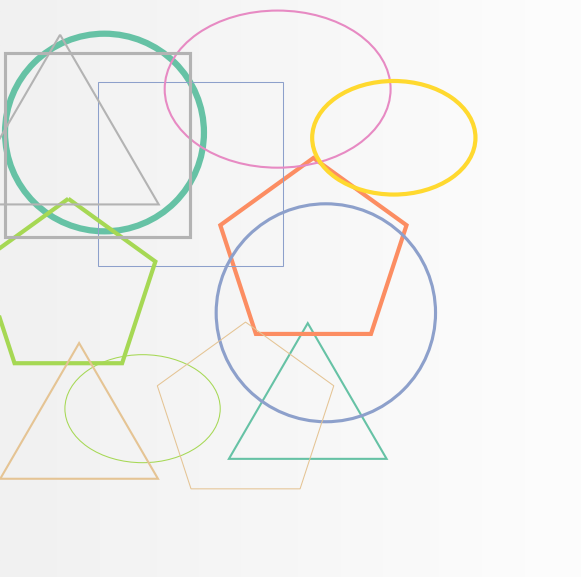[{"shape": "circle", "thickness": 3, "radius": 0.86, "center": [0.18, 0.77]}, {"shape": "triangle", "thickness": 1, "radius": 0.78, "center": [0.529, 0.283]}, {"shape": "pentagon", "thickness": 2, "radius": 0.84, "center": [0.539, 0.557]}, {"shape": "square", "thickness": 0.5, "radius": 0.8, "center": [0.328, 0.698]}, {"shape": "circle", "thickness": 1.5, "radius": 0.94, "center": [0.561, 0.458]}, {"shape": "oval", "thickness": 1, "radius": 0.97, "center": [0.478, 0.845]}, {"shape": "pentagon", "thickness": 2, "radius": 0.79, "center": [0.118, 0.498]}, {"shape": "oval", "thickness": 0.5, "radius": 0.67, "center": [0.245, 0.291]}, {"shape": "oval", "thickness": 2, "radius": 0.7, "center": [0.678, 0.761]}, {"shape": "triangle", "thickness": 1, "radius": 0.78, "center": [0.136, 0.248]}, {"shape": "pentagon", "thickness": 0.5, "radius": 0.8, "center": [0.422, 0.282]}, {"shape": "square", "thickness": 1.5, "radius": 0.8, "center": [0.167, 0.748]}, {"shape": "triangle", "thickness": 1, "radius": 0.98, "center": [0.103, 0.743]}]